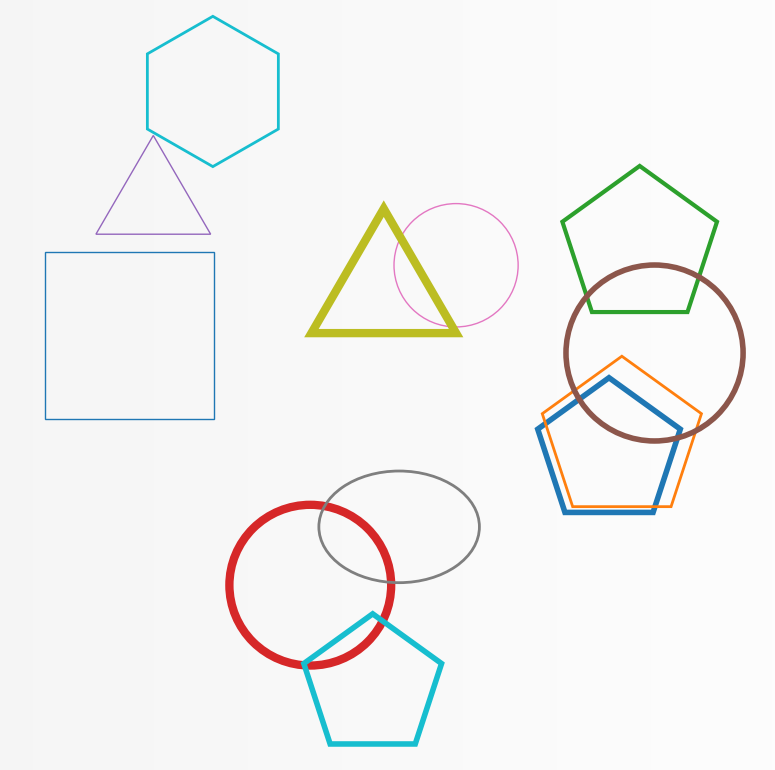[{"shape": "pentagon", "thickness": 2, "radius": 0.48, "center": [0.786, 0.413]}, {"shape": "square", "thickness": 0.5, "radius": 0.54, "center": [0.167, 0.564]}, {"shape": "pentagon", "thickness": 1, "radius": 0.54, "center": [0.802, 0.429]}, {"shape": "pentagon", "thickness": 1.5, "radius": 0.52, "center": [0.825, 0.68]}, {"shape": "circle", "thickness": 3, "radius": 0.52, "center": [0.4, 0.24]}, {"shape": "triangle", "thickness": 0.5, "radius": 0.43, "center": [0.198, 0.739]}, {"shape": "circle", "thickness": 2, "radius": 0.57, "center": [0.845, 0.542]}, {"shape": "circle", "thickness": 0.5, "radius": 0.4, "center": [0.588, 0.655]}, {"shape": "oval", "thickness": 1, "radius": 0.52, "center": [0.515, 0.316]}, {"shape": "triangle", "thickness": 3, "radius": 0.54, "center": [0.495, 0.621]}, {"shape": "pentagon", "thickness": 2, "radius": 0.47, "center": [0.481, 0.109]}, {"shape": "hexagon", "thickness": 1, "radius": 0.49, "center": [0.275, 0.881]}]